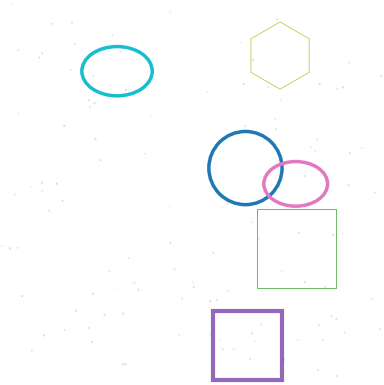[{"shape": "circle", "thickness": 2.5, "radius": 0.48, "center": [0.638, 0.563]}, {"shape": "square", "thickness": 0.5, "radius": 0.52, "center": [0.77, 0.355]}, {"shape": "square", "thickness": 3, "radius": 0.45, "center": [0.643, 0.103]}, {"shape": "oval", "thickness": 2.5, "radius": 0.41, "center": [0.768, 0.522]}, {"shape": "hexagon", "thickness": 0.5, "radius": 0.44, "center": [0.727, 0.856]}, {"shape": "oval", "thickness": 2.5, "radius": 0.46, "center": [0.304, 0.815]}]